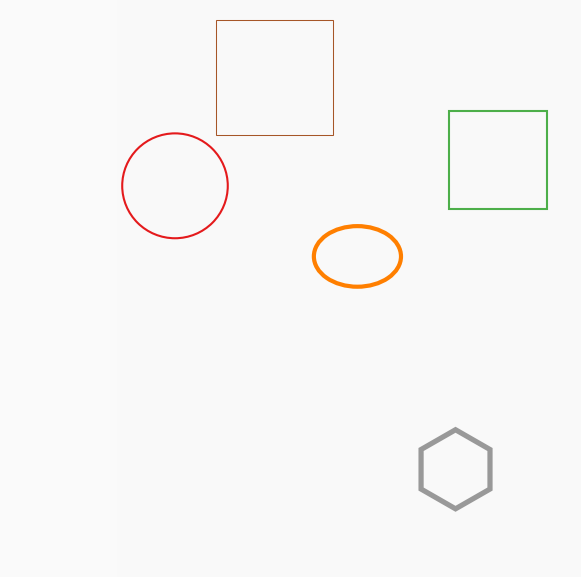[{"shape": "circle", "thickness": 1, "radius": 0.45, "center": [0.301, 0.677]}, {"shape": "square", "thickness": 1, "radius": 0.42, "center": [0.856, 0.722]}, {"shape": "oval", "thickness": 2, "radius": 0.37, "center": [0.615, 0.555]}, {"shape": "square", "thickness": 0.5, "radius": 0.5, "center": [0.472, 0.865]}, {"shape": "hexagon", "thickness": 2.5, "radius": 0.34, "center": [0.784, 0.187]}]